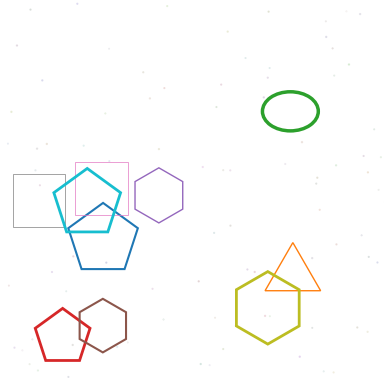[{"shape": "pentagon", "thickness": 1.5, "radius": 0.47, "center": [0.268, 0.378]}, {"shape": "triangle", "thickness": 1, "radius": 0.42, "center": [0.761, 0.287]}, {"shape": "oval", "thickness": 2.5, "radius": 0.36, "center": [0.754, 0.711]}, {"shape": "pentagon", "thickness": 2, "radius": 0.37, "center": [0.163, 0.124]}, {"shape": "hexagon", "thickness": 1, "radius": 0.36, "center": [0.413, 0.493]}, {"shape": "hexagon", "thickness": 1.5, "radius": 0.35, "center": [0.267, 0.154]}, {"shape": "square", "thickness": 0.5, "radius": 0.34, "center": [0.263, 0.51]}, {"shape": "square", "thickness": 0.5, "radius": 0.34, "center": [0.101, 0.479]}, {"shape": "hexagon", "thickness": 2, "radius": 0.47, "center": [0.696, 0.2]}, {"shape": "pentagon", "thickness": 2, "radius": 0.46, "center": [0.227, 0.471]}]